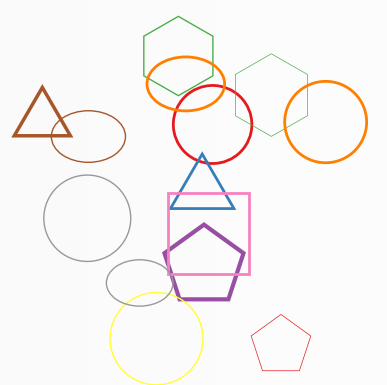[{"shape": "pentagon", "thickness": 0.5, "radius": 0.4, "center": [0.725, 0.102]}, {"shape": "circle", "thickness": 2, "radius": 0.51, "center": [0.549, 0.677]}, {"shape": "triangle", "thickness": 2, "radius": 0.47, "center": [0.522, 0.506]}, {"shape": "hexagon", "thickness": 0.5, "radius": 0.54, "center": [0.7, 0.753]}, {"shape": "hexagon", "thickness": 1, "radius": 0.51, "center": [0.46, 0.855]}, {"shape": "pentagon", "thickness": 3, "radius": 0.54, "center": [0.526, 0.309]}, {"shape": "circle", "thickness": 2, "radius": 0.53, "center": [0.84, 0.683]}, {"shape": "oval", "thickness": 2, "radius": 0.5, "center": [0.48, 0.782]}, {"shape": "circle", "thickness": 1, "radius": 0.6, "center": [0.404, 0.12]}, {"shape": "triangle", "thickness": 2.5, "radius": 0.42, "center": [0.109, 0.689]}, {"shape": "oval", "thickness": 1, "radius": 0.48, "center": [0.228, 0.645]}, {"shape": "square", "thickness": 2, "radius": 0.52, "center": [0.539, 0.393]}, {"shape": "oval", "thickness": 1, "radius": 0.43, "center": [0.361, 0.265]}, {"shape": "circle", "thickness": 1, "radius": 0.56, "center": [0.225, 0.433]}]